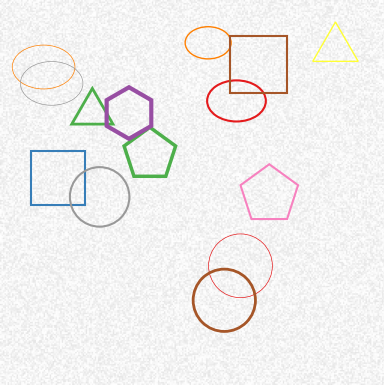[{"shape": "circle", "thickness": 0.5, "radius": 0.41, "center": [0.625, 0.31]}, {"shape": "oval", "thickness": 1.5, "radius": 0.38, "center": [0.614, 0.738]}, {"shape": "square", "thickness": 1.5, "radius": 0.35, "center": [0.15, 0.537]}, {"shape": "triangle", "thickness": 2, "radius": 0.31, "center": [0.24, 0.709]}, {"shape": "pentagon", "thickness": 2.5, "radius": 0.35, "center": [0.389, 0.599]}, {"shape": "hexagon", "thickness": 3, "radius": 0.33, "center": [0.335, 0.706]}, {"shape": "oval", "thickness": 1, "radius": 0.3, "center": [0.541, 0.889]}, {"shape": "oval", "thickness": 0.5, "radius": 0.41, "center": [0.113, 0.826]}, {"shape": "triangle", "thickness": 1, "radius": 0.34, "center": [0.871, 0.875]}, {"shape": "square", "thickness": 1.5, "radius": 0.37, "center": [0.672, 0.833]}, {"shape": "circle", "thickness": 2, "radius": 0.4, "center": [0.583, 0.22]}, {"shape": "pentagon", "thickness": 1.5, "radius": 0.39, "center": [0.699, 0.495]}, {"shape": "circle", "thickness": 1.5, "radius": 0.39, "center": [0.259, 0.489]}, {"shape": "oval", "thickness": 0.5, "radius": 0.41, "center": [0.134, 0.783]}]